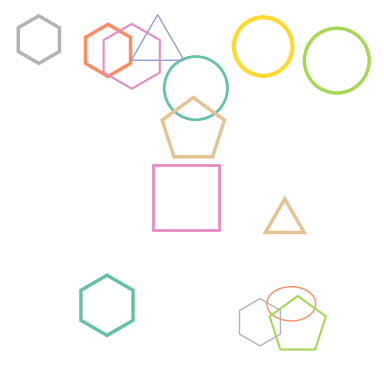[{"shape": "hexagon", "thickness": 2.5, "radius": 0.39, "center": [0.278, 0.207]}, {"shape": "circle", "thickness": 2, "radius": 0.41, "center": [0.509, 0.771]}, {"shape": "hexagon", "thickness": 2.5, "radius": 0.34, "center": [0.281, 0.869]}, {"shape": "oval", "thickness": 1, "radius": 0.32, "center": [0.757, 0.211]}, {"shape": "triangle", "thickness": 1, "radius": 0.4, "center": [0.41, 0.883]}, {"shape": "hexagon", "thickness": 1.5, "radius": 0.42, "center": [0.342, 0.854]}, {"shape": "square", "thickness": 2, "radius": 0.42, "center": [0.483, 0.487]}, {"shape": "pentagon", "thickness": 1.5, "radius": 0.38, "center": [0.773, 0.154]}, {"shape": "circle", "thickness": 2.5, "radius": 0.42, "center": [0.875, 0.843]}, {"shape": "circle", "thickness": 3, "radius": 0.38, "center": [0.684, 0.879]}, {"shape": "triangle", "thickness": 2.5, "radius": 0.29, "center": [0.74, 0.425]}, {"shape": "pentagon", "thickness": 2.5, "radius": 0.43, "center": [0.502, 0.662]}, {"shape": "hexagon", "thickness": 2.5, "radius": 0.31, "center": [0.101, 0.897]}, {"shape": "hexagon", "thickness": 1, "radius": 0.31, "center": [0.675, 0.163]}]